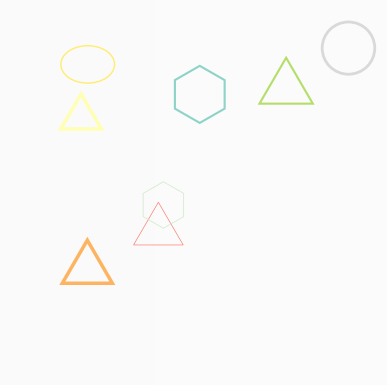[{"shape": "hexagon", "thickness": 1.5, "radius": 0.37, "center": [0.516, 0.755]}, {"shape": "triangle", "thickness": 2.5, "radius": 0.3, "center": [0.209, 0.695]}, {"shape": "triangle", "thickness": 0.5, "radius": 0.37, "center": [0.409, 0.401]}, {"shape": "triangle", "thickness": 2.5, "radius": 0.37, "center": [0.225, 0.302]}, {"shape": "triangle", "thickness": 1.5, "radius": 0.4, "center": [0.738, 0.771]}, {"shape": "circle", "thickness": 2, "radius": 0.34, "center": [0.899, 0.875]}, {"shape": "hexagon", "thickness": 0.5, "radius": 0.3, "center": [0.422, 0.468]}, {"shape": "oval", "thickness": 1, "radius": 0.35, "center": [0.226, 0.833]}]